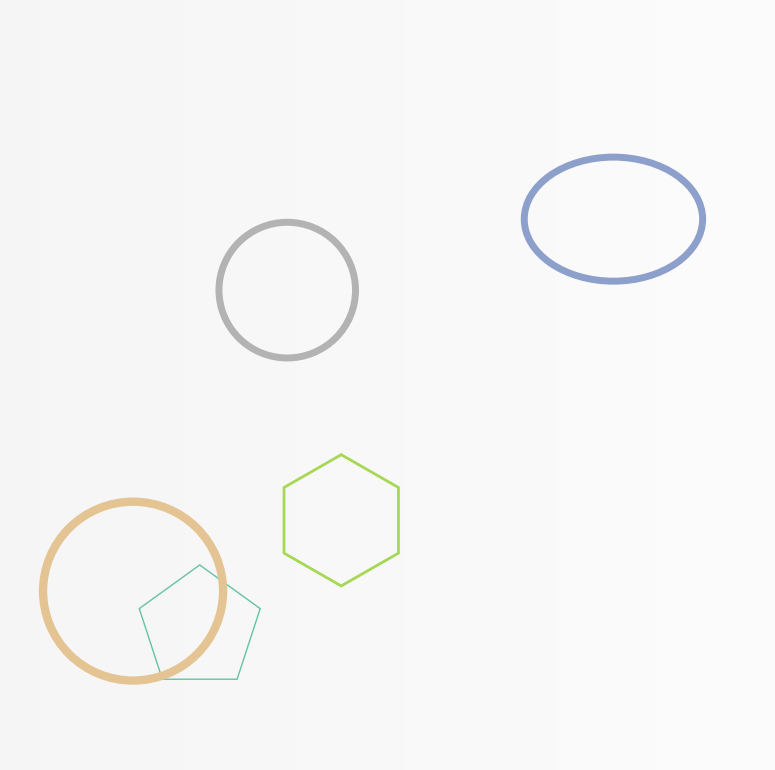[{"shape": "pentagon", "thickness": 0.5, "radius": 0.41, "center": [0.258, 0.184]}, {"shape": "oval", "thickness": 2.5, "radius": 0.58, "center": [0.792, 0.715]}, {"shape": "hexagon", "thickness": 1, "radius": 0.43, "center": [0.44, 0.324]}, {"shape": "circle", "thickness": 3, "radius": 0.58, "center": [0.172, 0.232]}, {"shape": "circle", "thickness": 2.5, "radius": 0.44, "center": [0.371, 0.623]}]